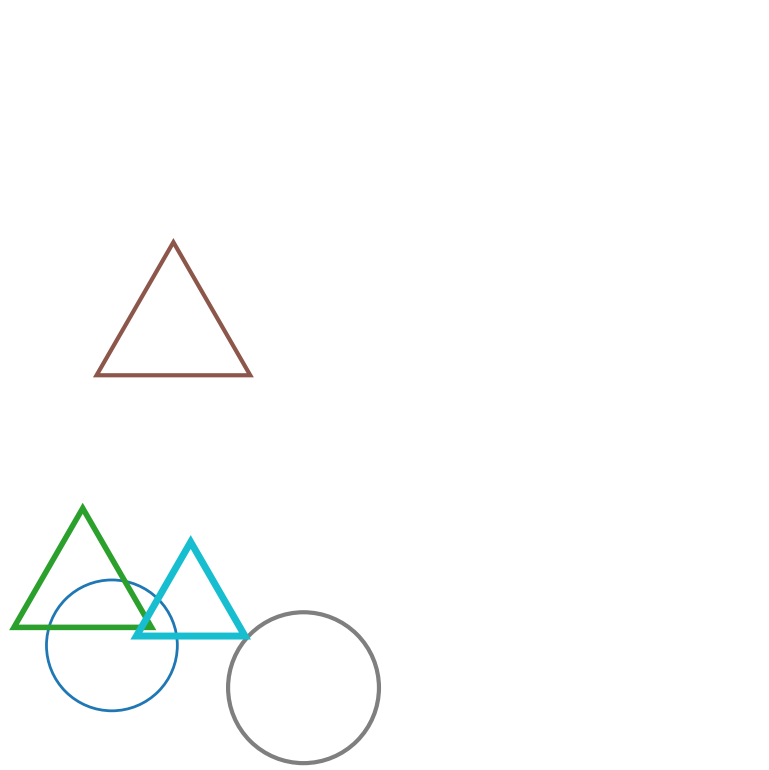[{"shape": "circle", "thickness": 1, "radius": 0.42, "center": [0.145, 0.162]}, {"shape": "triangle", "thickness": 2, "radius": 0.52, "center": [0.107, 0.237]}, {"shape": "triangle", "thickness": 1.5, "radius": 0.58, "center": [0.225, 0.57]}, {"shape": "circle", "thickness": 1.5, "radius": 0.49, "center": [0.394, 0.107]}, {"shape": "triangle", "thickness": 2.5, "radius": 0.41, "center": [0.248, 0.215]}]